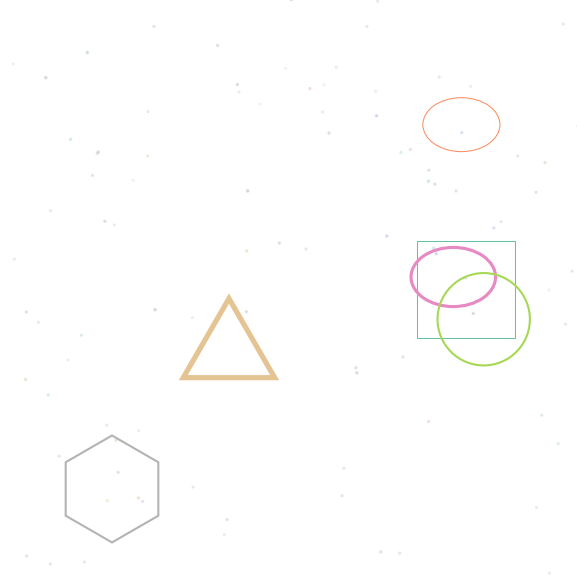[{"shape": "square", "thickness": 0.5, "radius": 0.42, "center": [0.807, 0.498]}, {"shape": "oval", "thickness": 0.5, "radius": 0.33, "center": [0.799, 0.783]}, {"shape": "oval", "thickness": 1.5, "radius": 0.37, "center": [0.785, 0.519]}, {"shape": "circle", "thickness": 1, "radius": 0.4, "center": [0.838, 0.446]}, {"shape": "triangle", "thickness": 2.5, "radius": 0.46, "center": [0.396, 0.391]}, {"shape": "hexagon", "thickness": 1, "radius": 0.46, "center": [0.194, 0.152]}]